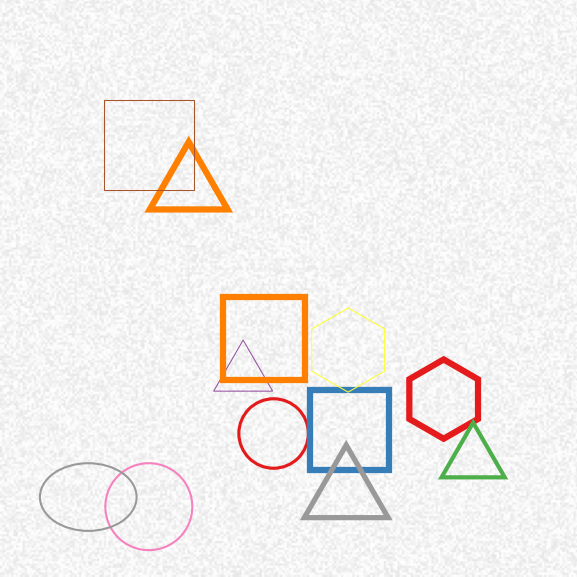[{"shape": "circle", "thickness": 1.5, "radius": 0.3, "center": [0.474, 0.248]}, {"shape": "hexagon", "thickness": 3, "radius": 0.34, "center": [0.768, 0.308]}, {"shape": "square", "thickness": 3, "radius": 0.34, "center": [0.605, 0.255]}, {"shape": "triangle", "thickness": 2, "radius": 0.32, "center": [0.819, 0.204]}, {"shape": "triangle", "thickness": 0.5, "radius": 0.29, "center": [0.421, 0.351]}, {"shape": "triangle", "thickness": 3, "radius": 0.39, "center": [0.327, 0.675]}, {"shape": "square", "thickness": 3, "radius": 0.36, "center": [0.457, 0.413]}, {"shape": "hexagon", "thickness": 0.5, "radius": 0.36, "center": [0.603, 0.393]}, {"shape": "square", "thickness": 0.5, "radius": 0.39, "center": [0.258, 0.748]}, {"shape": "circle", "thickness": 1, "radius": 0.38, "center": [0.258, 0.122]}, {"shape": "oval", "thickness": 1, "radius": 0.42, "center": [0.153, 0.138]}, {"shape": "triangle", "thickness": 2.5, "radius": 0.42, "center": [0.6, 0.145]}]